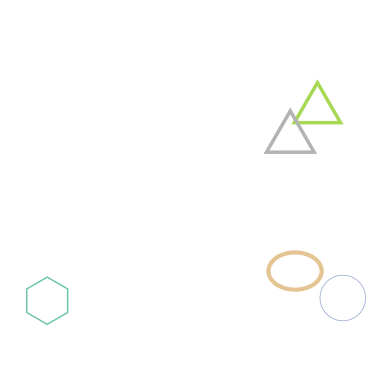[{"shape": "hexagon", "thickness": 1, "radius": 0.31, "center": [0.123, 0.219]}, {"shape": "circle", "thickness": 0.5, "radius": 0.3, "center": [0.89, 0.226]}, {"shape": "triangle", "thickness": 2.5, "radius": 0.35, "center": [0.825, 0.716]}, {"shape": "oval", "thickness": 3, "radius": 0.35, "center": [0.766, 0.296]}, {"shape": "triangle", "thickness": 2.5, "radius": 0.36, "center": [0.754, 0.64]}]